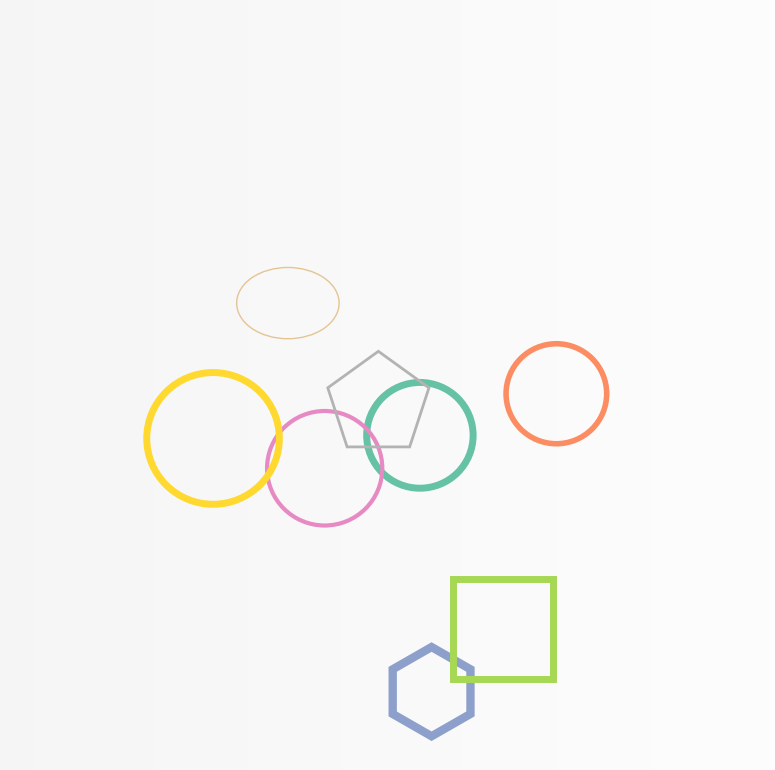[{"shape": "circle", "thickness": 2.5, "radius": 0.34, "center": [0.542, 0.435]}, {"shape": "circle", "thickness": 2, "radius": 0.32, "center": [0.718, 0.489]}, {"shape": "hexagon", "thickness": 3, "radius": 0.29, "center": [0.557, 0.102]}, {"shape": "circle", "thickness": 1.5, "radius": 0.37, "center": [0.419, 0.392]}, {"shape": "square", "thickness": 2.5, "radius": 0.32, "center": [0.649, 0.183]}, {"shape": "circle", "thickness": 2.5, "radius": 0.43, "center": [0.275, 0.431]}, {"shape": "oval", "thickness": 0.5, "radius": 0.33, "center": [0.371, 0.606]}, {"shape": "pentagon", "thickness": 1, "radius": 0.34, "center": [0.488, 0.475]}]